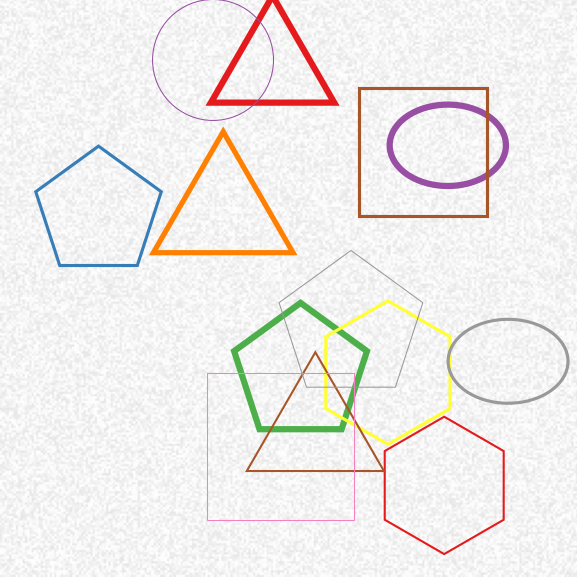[{"shape": "triangle", "thickness": 3, "radius": 0.62, "center": [0.472, 0.883]}, {"shape": "hexagon", "thickness": 1, "radius": 0.59, "center": [0.769, 0.159]}, {"shape": "pentagon", "thickness": 1.5, "radius": 0.57, "center": [0.171, 0.632]}, {"shape": "pentagon", "thickness": 3, "radius": 0.6, "center": [0.52, 0.354]}, {"shape": "circle", "thickness": 0.5, "radius": 0.52, "center": [0.369, 0.895]}, {"shape": "oval", "thickness": 3, "radius": 0.5, "center": [0.775, 0.748]}, {"shape": "triangle", "thickness": 2.5, "radius": 0.7, "center": [0.386, 0.631]}, {"shape": "hexagon", "thickness": 1.5, "radius": 0.62, "center": [0.672, 0.354]}, {"shape": "triangle", "thickness": 1, "radius": 0.69, "center": [0.546, 0.252]}, {"shape": "square", "thickness": 1.5, "radius": 0.56, "center": [0.732, 0.736]}, {"shape": "square", "thickness": 0.5, "radius": 0.64, "center": [0.486, 0.226]}, {"shape": "pentagon", "thickness": 0.5, "radius": 0.65, "center": [0.608, 0.435]}, {"shape": "oval", "thickness": 1.5, "radius": 0.52, "center": [0.88, 0.374]}]